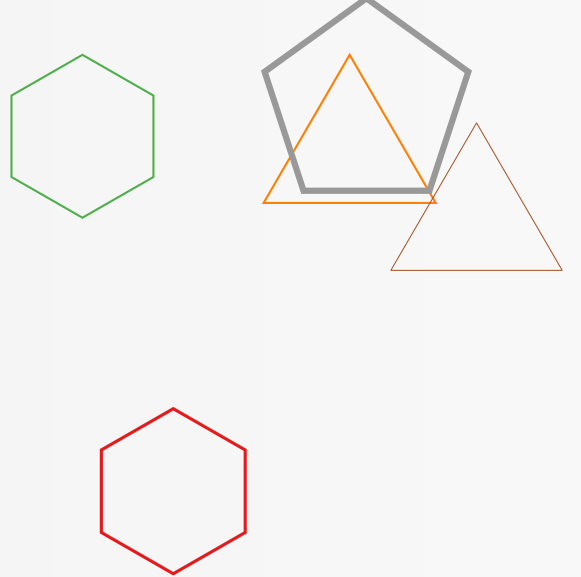[{"shape": "hexagon", "thickness": 1.5, "radius": 0.71, "center": [0.298, 0.149]}, {"shape": "hexagon", "thickness": 1, "radius": 0.71, "center": [0.142, 0.763]}, {"shape": "triangle", "thickness": 1, "radius": 0.85, "center": [0.602, 0.733]}, {"shape": "triangle", "thickness": 0.5, "radius": 0.85, "center": [0.82, 0.616]}, {"shape": "pentagon", "thickness": 3, "radius": 0.92, "center": [0.63, 0.818]}]